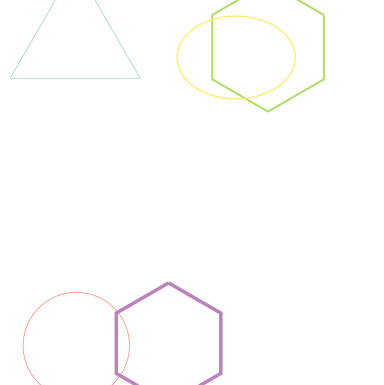[{"shape": "triangle", "thickness": 0.5, "radius": 0.97, "center": [0.195, 0.894]}, {"shape": "circle", "thickness": 0.5, "radius": 0.69, "center": [0.198, 0.103]}, {"shape": "hexagon", "thickness": 1.5, "radius": 0.84, "center": [0.696, 0.878]}, {"shape": "hexagon", "thickness": 2.5, "radius": 0.78, "center": [0.438, 0.108]}, {"shape": "oval", "thickness": 1, "radius": 0.77, "center": [0.613, 0.851]}]